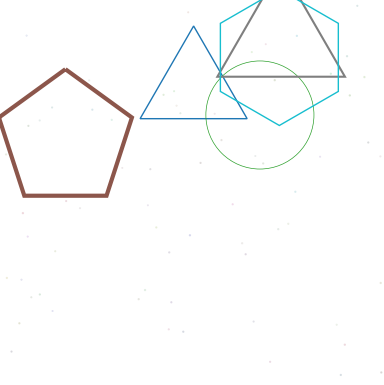[{"shape": "triangle", "thickness": 1, "radius": 0.8, "center": [0.503, 0.772]}, {"shape": "circle", "thickness": 0.5, "radius": 0.7, "center": [0.675, 0.701]}, {"shape": "pentagon", "thickness": 3, "radius": 0.91, "center": [0.17, 0.639]}, {"shape": "triangle", "thickness": 1.5, "radius": 0.96, "center": [0.73, 0.896]}, {"shape": "hexagon", "thickness": 1, "radius": 0.88, "center": [0.726, 0.851]}]